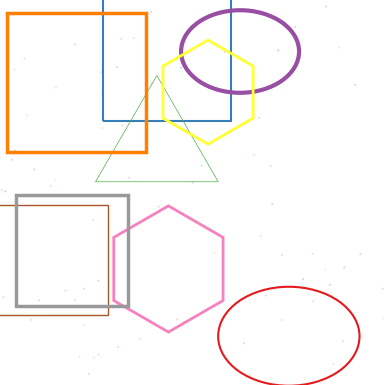[{"shape": "oval", "thickness": 1.5, "radius": 0.92, "center": [0.75, 0.127]}, {"shape": "square", "thickness": 1.5, "radius": 0.83, "center": [0.433, 0.852]}, {"shape": "triangle", "thickness": 0.5, "radius": 0.92, "center": [0.407, 0.62]}, {"shape": "oval", "thickness": 3, "radius": 0.77, "center": [0.624, 0.866]}, {"shape": "square", "thickness": 2.5, "radius": 0.9, "center": [0.199, 0.786]}, {"shape": "hexagon", "thickness": 2, "radius": 0.68, "center": [0.54, 0.761]}, {"shape": "square", "thickness": 1, "radius": 0.72, "center": [0.138, 0.324]}, {"shape": "hexagon", "thickness": 2, "radius": 0.82, "center": [0.437, 0.301]}, {"shape": "square", "thickness": 2.5, "radius": 0.72, "center": [0.188, 0.349]}]